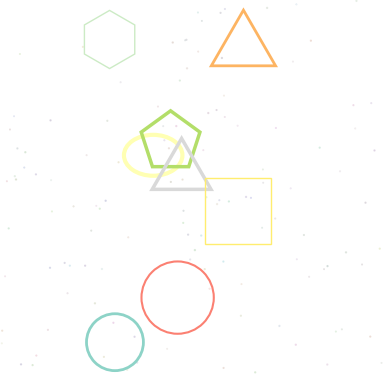[{"shape": "circle", "thickness": 2, "radius": 0.37, "center": [0.299, 0.111]}, {"shape": "oval", "thickness": 3, "radius": 0.38, "center": [0.398, 0.597]}, {"shape": "circle", "thickness": 1.5, "radius": 0.47, "center": [0.461, 0.227]}, {"shape": "triangle", "thickness": 2, "radius": 0.48, "center": [0.632, 0.877]}, {"shape": "pentagon", "thickness": 2.5, "radius": 0.4, "center": [0.443, 0.632]}, {"shape": "triangle", "thickness": 2.5, "radius": 0.44, "center": [0.472, 0.552]}, {"shape": "hexagon", "thickness": 1, "radius": 0.38, "center": [0.285, 0.897]}, {"shape": "square", "thickness": 1, "radius": 0.43, "center": [0.618, 0.451]}]